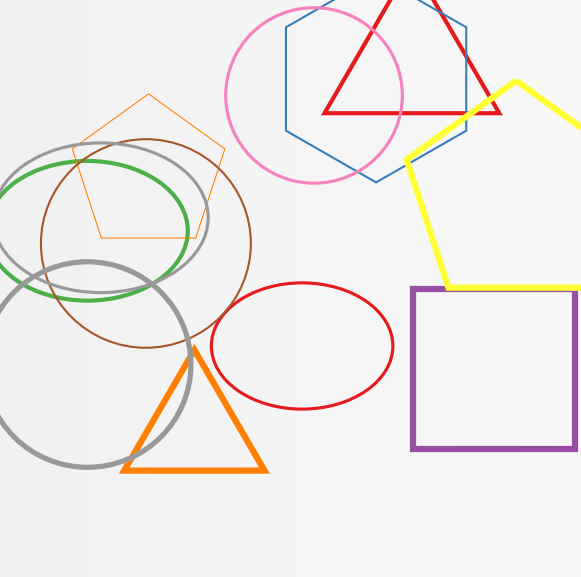[{"shape": "oval", "thickness": 1.5, "radius": 0.78, "center": [0.52, 0.4]}, {"shape": "triangle", "thickness": 2, "radius": 0.87, "center": [0.709, 0.89]}, {"shape": "hexagon", "thickness": 1, "radius": 0.9, "center": [0.647, 0.862]}, {"shape": "oval", "thickness": 2, "radius": 0.86, "center": [0.15, 0.599]}, {"shape": "square", "thickness": 3, "radius": 0.69, "center": [0.85, 0.36]}, {"shape": "triangle", "thickness": 3, "radius": 0.7, "center": [0.334, 0.254]}, {"shape": "pentagon", "thickness": 0.5, "radius": 0.69, "center": [0.256, 0.699]}, {"shape": "pentagon", "thickness": 3, "radius": 0.99, "center": [0.888, 0.661]}, {"shape": "circle", "thickness": 1, "radius": 0.9, "center": [0.251, 0.578]}, {"shape": "circle", "thickness": 1.5, "radius": 0.76, "center": [0.54, 0.834]}, {"shape": "oval", "thickness": 1.5, "radius": 0.93, "center": [0.173, 0.622]}, {"shape": "circle", "thickness": 2.5, "radius": 0.89, "center": [0.151, 0.368]}]